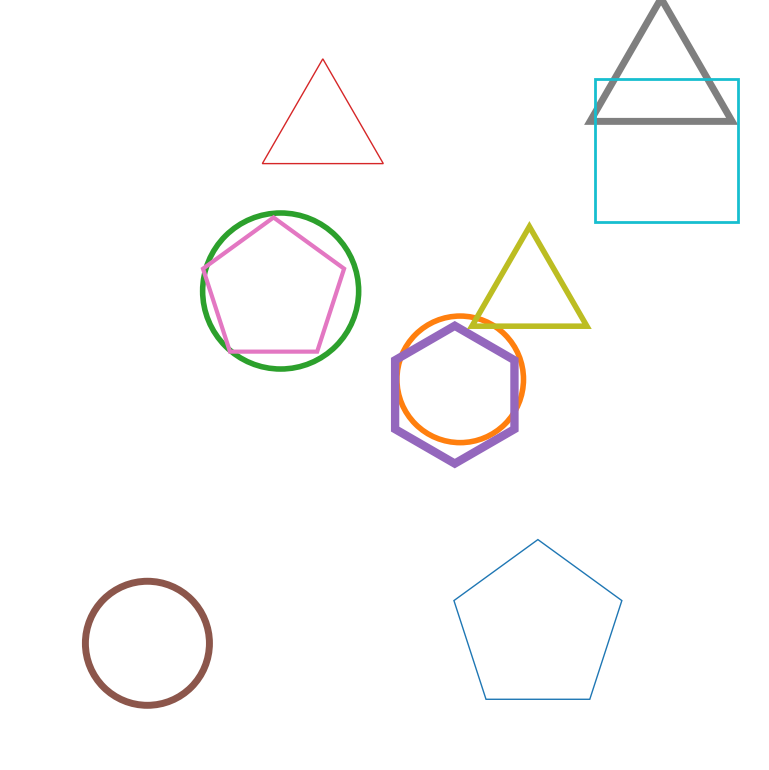[{"shape": "pentagon", "thickness": 0.5, "radius": 0.57, "center": [0.699, 0.185]}, {"shape": "circle", "thickness": 2, "radius": 0.41, "center": [0.598, 0.507]}, {"shape": "circle", "thickness": 2, "radius": 0.51, "center": [0.364, 0.622]}, {"shape": "triangle", "thickness": 0.5, "radius": 0.45, "center": [0.419, 0.833]}, {"shape": "hexagon", "thickness": 3, "radius": 0.45, "center": [0.591, 0.487]}, {"shape": "circle", "thickness": 2.5, "radius": 0.4, "center": [0.191, 0.165]}, {"shape": "pentagon", "thickness": 1.5, "radius": 0.48, "center": [0.355, 0.621]}, {"shape": "triangle", "thickness": 2.5, "radius": 0.53, "center": [0.859, 0.896]}, {"shape": "triangle", "thickness": 2, "radius": 0.43, "center": [0.688, 0.619]}, {"shape": "square", "thickness": 1, "radius": 0.47, "center": [0.865, 0.804]}]